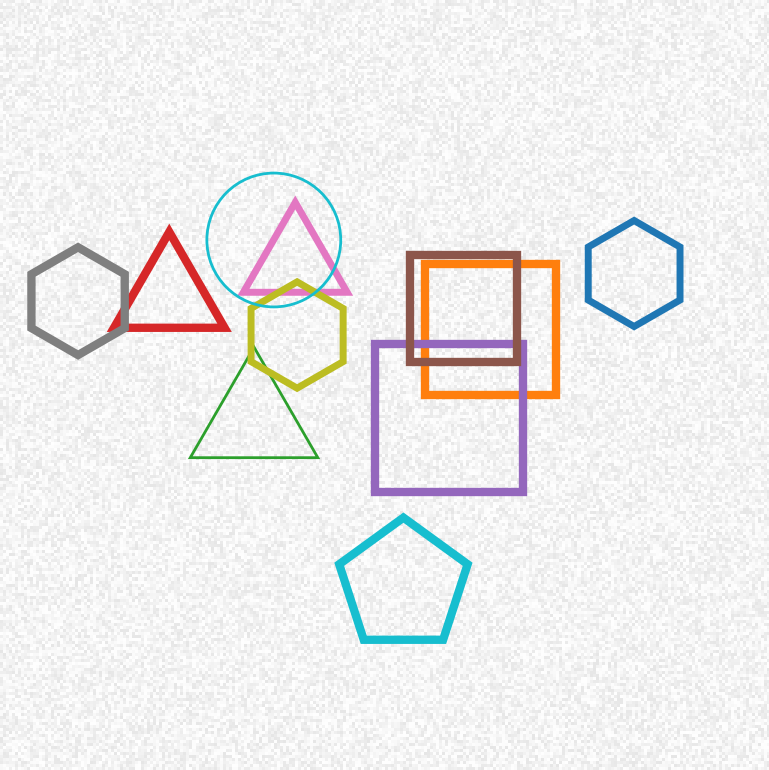[{"shape": "hexagon", "thickness": 2.5, "radius": 0.34, "center": [0.824, 0.645]}, {"shape": "square", "thickness": 3, "radius": 0.43, "center": [0.638, 0.572]}, {"shape": "triangle", "thickness": 1, "radius": 0.48, "center": [0.33, 0.453]}, {"shape": "triangle", "thickness": 3, "radius": 0.41, "center": [0.22, 0.616]}, {"shape": "square", "thickness": 3, "radius": 0.48, "center": [0.583, 0.457]}, {"shape": "square", "thickness": 3, "radius": 0.35, "center": [0.602, 0.599]}, {"shape": "triangle", "thickness": 2.5, "radius": 0.39, "center": [0.383, 0.659]}, {"shape": "hexagon", "thickness": 3, "radius": 0.35, "center": [0.101, 0.609]}, {"shape": "hexagon", "thickness": 2.5, "radius": 0.35, "center": [0.386, 0.565]}, {"shape": "circle", "thickness": 1, "radius": 0.43, "center": [0.356, 0.688]}, {"shape": "pentagon", "thickness": 3, "radius": 0.44, "center": [0.524, 0.24]}]